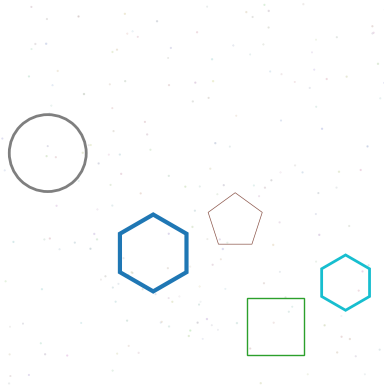[{"shape": "hexagon", "thickness": 3, "radius": 0.5, "center": [0.398, 0.343]}, {"shape": "square", "thickness": 1, "radius": 0.37, "center": [0.715, 0.152]}, {"shape": "pentagon", "thickness": 0.5, "radius": 0.37, "center": [0.611, 0.426]}, {"shape": "circle", "thickness": 2, "radius": 0.5, "center": [0.124, 0.602]}, {"shape": "hexagon", "thickness": 2, "radius": 0.36, "center": [0.898, 0.266]}]